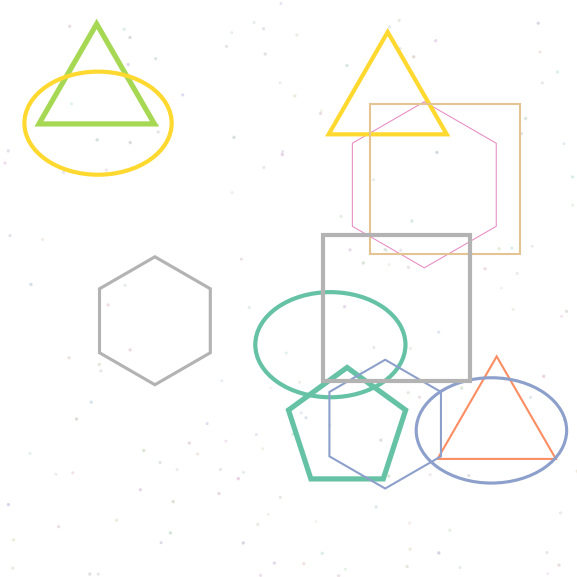[{"shape": "pentagon", "thickness": 2.5, "radius": 0.53, "center": [0.601, 0.256]}, {"shape": "oval", "thickness": 2, "radius": 0.65, "center": [0.572, 0.402]}, {"shape": "triangle", "thickness": 1, "radius": 0.59, "center": [0.86, 0.264]}, {"shape": "hexagon", "thickness": 1, "radius": 0.56, "center": [0.667, 0.265]}, {"shape": "oval", "thickness": 1.5, "radius": 0.65, "center": [0.851, 0.254]}, {"shape": "hexagon", "thickness": 0.5, "radius": 0.72, "center": [0.735, 0.679]}, {"shape": "triangle", "thickness": 2.5, "radius": 0.58, "center": [0.167, 0.842]}, {"shape": "triangle", "thickness": 2, "radius": 0.59, "center": [0.671, 0.826]}, {"shape": "oval", "thickness": 2, "radius": 0.64, "center": [0.17, 0.786]}, {"shape": "square", "thickness": 1, "radius": 0.65, "center": [0.77, 0.689]}, {"shape": "hexagon", "thickness": 1.5, "radius": 0.55, "center": [0.268, 0.444]}, {"shape": "square", "thickness": 2, "radius": 0.63, "center": [0.687, 0.466]}]